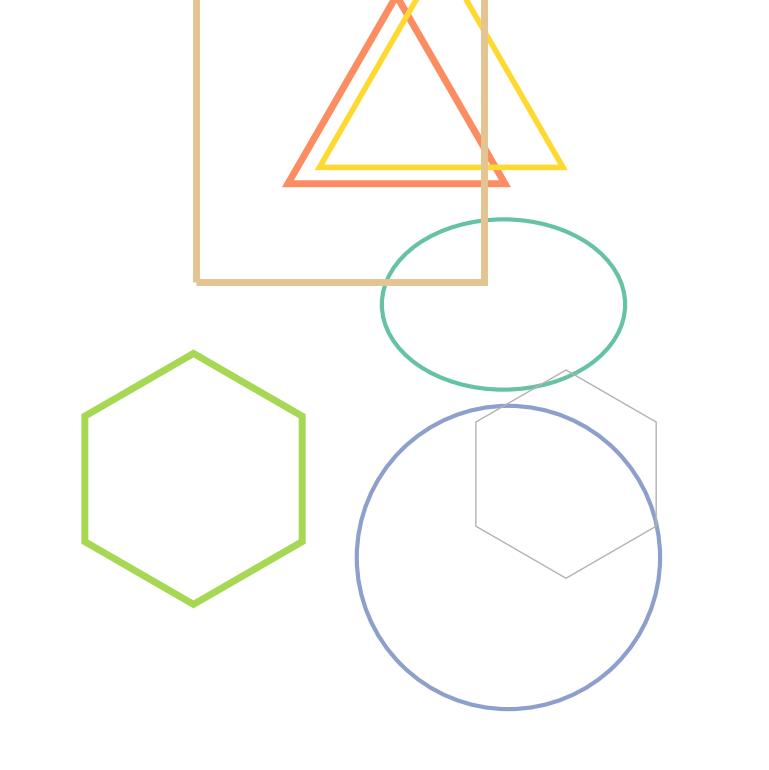[{"shape": "oval", "thickness": 1.5, "radius": 0.79, "center": [0.654, 0.605]}, {"shape": "triangle", "thickness": 2.5, "radius": 0.81, "center": [0.515, 0.843]}, {"shape": "circle", "thickness": 1.5, "radius": 0.98, "center": [0.66, 0.276]}, {"shape": "hexagon", "thickness": 2.5, "radius": 0.81, "center": [0.251, 0.378]}, {"shape": "triangle", "thickness": 2, "radius": 0.91, "center": [0.573, 0.874]}, {"shape": "square", "thickness": 2.5, "radius": 0.94, "center": [0.442, 0.821]}, {"shape": "hexagon", "thickness": 0.5, "radius": 0.68, "center": [0.735, 0.384]}]